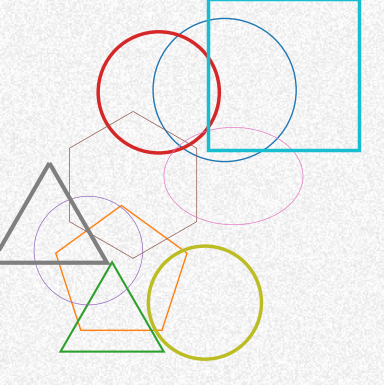[{"shape": "circle", "thickness": 1, "radius": 0.93, "center": [0.583, 0.766]}, {"shape": "pentagon", "thickness": 1, "radius": 0.9, "center": [0.315, 0.287]}, {"shape": "triangle", "thickness": 1.5, "radius": 0.77, "center": [0.291, 0.164]}, {"shape": "circle", "thickness": 2.5, "radius": 0.79, "center": [0.412, 0.76]}, {"shape": "circle", "thickness": 0.5, "radius": 0.71, "center": [0.23, 0.349]}, {"shape": "hexagon", "thickness": 0.5, "radius": 0.95, "center": [0.346, 0.52]}, {"shape": "oval", "thickness": 0.5, "radius": 0.9, "center": [0.606, 0.543]}, {"shape": "triangle", "thickness": 3, "radius": 0.86, "center": [0.128, 0.404]}, {"shape": "circle", "thickness": 2.5, "radius": 0.73, "center": [0.532, 0.214]}, {"shape": "square", "thickness": 2.5, "radius": 0.98, "center": [0.737, 0.807]}]